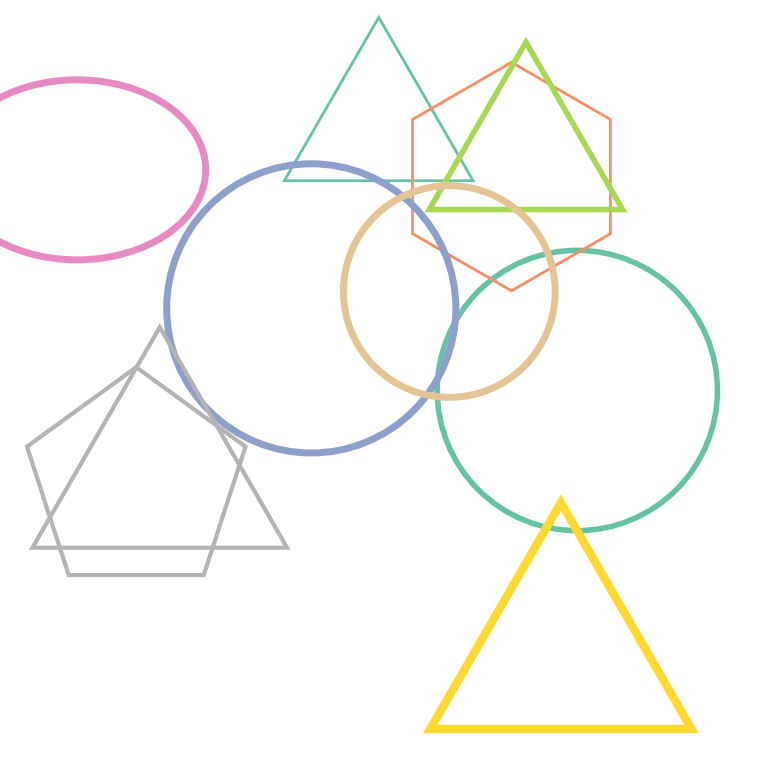[{"shape": "circle", "thickness": 2, "radius": 0.91, "center": [0.75, 0.493]}, {"shape": "triangle", "thickness": 1, "radius": 0.71, "center": [0.492, 0.836]}, {"shape": "hexagon", "thickness": 1, "radius": 0.74, "center": [0.664, 0.771]}, {"shape": "circle", "thickness": 2.5, "radius": 0.94, "center": [0.404, 0.6]}, {"shape": "oval", "thickness": 2.5, "radius": 0.84, "center": [0.1, 0.779]}, {"shape": "triangle", "thickness": 2, "radius": 0.72, "center": [0.683, 0.8]}, {"shape": "triangle", "thickness": 3, "radius": 0.98, "center": [0.728, 0.151]}, {"shape": "circle", "thickness": 2.5, "radius": 0.69, "center": [0.583, 0.621]}, {"shape": "pentagon", "thickness": 1.5, "radius": 0.75, "center": [0.177, 0.374]}, {"shape": "triangle", "thickness": 1.5, "radius": 0.95, "center": [0.208, 0.384]}]